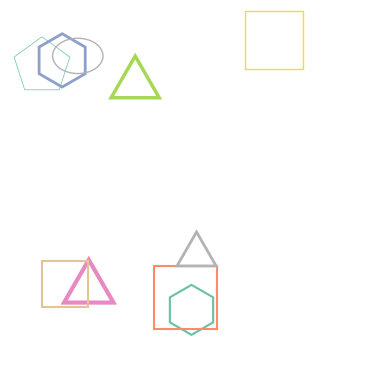[{"shape": "hexagon", "thickness": 1.5, "radius": 0.32, "center": [0.497, 0.195]}, {"shape": "pentagon", "thickness": 0.5, "radius": 0.38, "center": [0.109, 0.828]}, {"shape": "square", "thickness": 1.5, "radius": 0.41, "center": [0.482, 0.227]}, {"shape": "hexagon", "thickness": 2, "radius": 0.35, "center": [0.161, 0.843]}, {"shape": "triangle", "thickness": 3, "radius": 0.37, "center": [0.231, 0.251]}, {"shape": "triangle", "thickness": 2.5, "radius": 0.36, "center": [0.351, 0.782]}, {"shape": "square", "thickness": 1, "radius": 0.38, "center": [0.711, 0.897]}, {"shape": "square", "thickness": 1.5, "radius": 0.3, "center": [0.17, 0.261]}, {"shape": "oval", "thickness": 1, "radius": 0.33, "center": [0.202, 0.855]}, {"shape": "triangle", "thickness": 2, "radius": 0.29, "center": [0.511, 0.339]}]